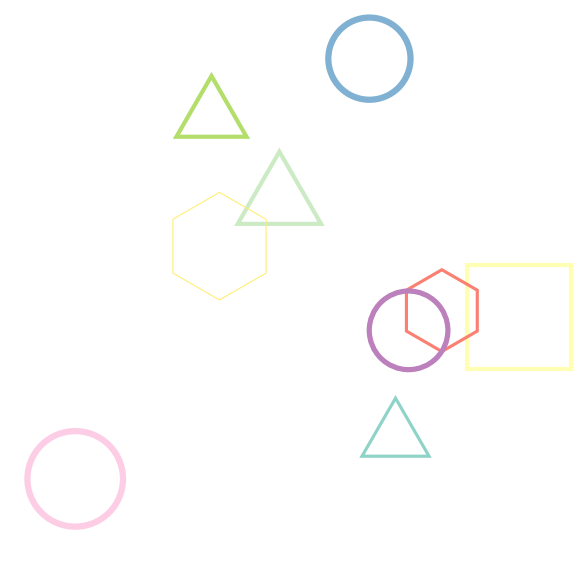[{"shape": "triangle", "thickness": 1.5, "radius": 0.34, "center": [0.685, 0.243]}, {"shape": "square", "thickness": 2, "radius": 0.45, "center": [0.899, 0.45]}, {"shape": "hexagon", "thickness": 1.5, "radius": 0.35, "center": [0.765, 0.461]}, {"shape": "circle", "thickness": 3, "radius": 0.36, "center": [0.64, 0.898]}, {"shape": "triangle", "thickness": 2, "radius": 0.35, "center": [0.366, 0.797]}, {"shape": "circle", "thickness": 3, "radius": 0.41, "center": [0.13, 0.17]}, {"shape": "circle", "thickness": 2.5, "radius": 0.34, "center": [0.708, 0.427]}, {"shape": "triangle", "thickness": 2, "radius": 0.42, "center": [0.484, 0.653]}, {"shape": "hexagon", "thickness": 0.5, "radius": 0.47, "center": [0.38, 0.573]}]